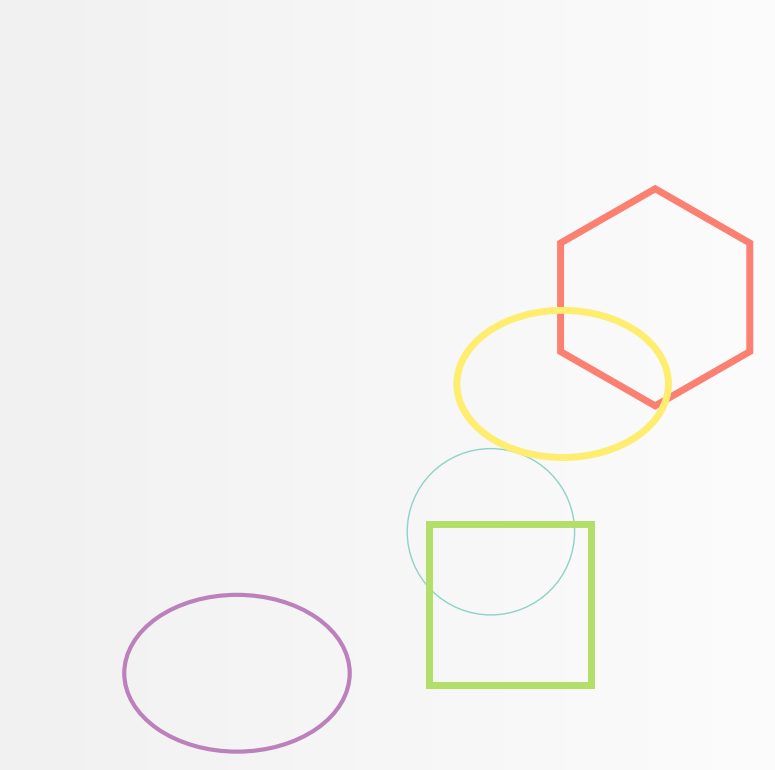[{"shape": "circle", "thickness": 0.5, "radius": 0.54, "center": [0.633, 0.309]}, {"shape": "hexagon", "thickness": 2.5, "radius": 0.7, "center": [0.845, 0.614]}, {"shape": "square", "thickness": 2.5, "radius": 0.52, "center": [0.658, 0.215]}, {"shape": "oval", "thickness": 1.5, "radius": 0.73, "center": [0.306, 0.126]}, {"shape": "oval", "thickness": 2.5, "radius": 0.68, "center": [0.726, 0.501]}]